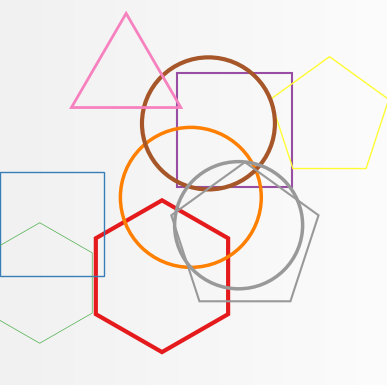[{"shape": "hexagon", "thickness": 3, "radius": 0.99, "center": [0.418, 0.283]}, {"shape": "square", "thickness": 1, "radius": 0.67, "center": [0.135, 0.418]}, {"shape": "hexagon", "thickness": 0.5, "radius": 0.78, "center": [0.102, 0.265]}, {"shape": "square", "thickness": 1.5, "radius": 0.74, "center": [0.606, 0.663]}, {"shape": "circle", "thickness": 2.5, "radius": 0.91, "center": [0.492, 0.487]}, {"shape": "pentagon", "thickness": 1, "radius": 0.8, "center": [0.85, 0.692]}, {"shape": "circle", "thickness": 3, "radius": 0.86, "center": [0.538, 0.679]}, {"shape": "triangle", "thickness": 2, "radius": 0.81, "center": [0.325, 0.802]}, {"shape": "pentagon", "thickness": 1.5, "radius": 1.0, "center": [0.632, 0.379]}, {"shape": "circle", "thickness": 2.5, "radius": 0.83, "center": [0.616, 0.415]}]